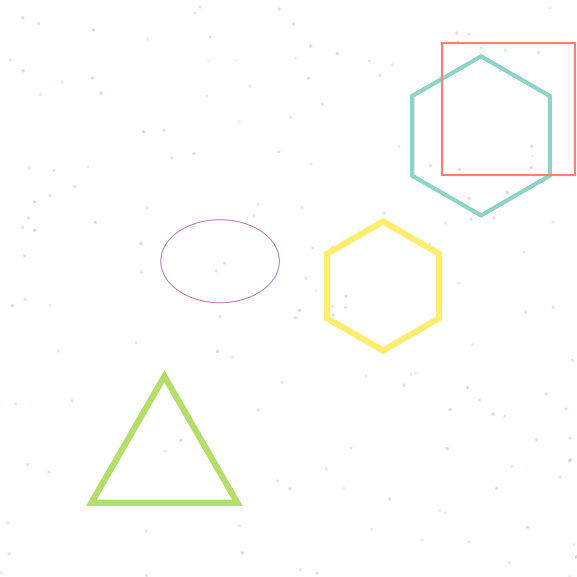[{"shape": "hexagon", "thickness": 2, "radius": 0.69, "center": [0.833, 0.764]}, {"shape": "square", "thickness": 1, "radius": 0.57, "center": [0.881, 0.811]}, {"shape": "triangle", "thickness": 3, "radius": 0.73, "center": [0.285, 0.201]}, {"shape": "oval", "thickness": 0.5, "radius": 0.51, "center": [0.381, 0.547]}, {"shape": "hexagon", "thickness": 3, "radius": 0.56, "center": [0.663, 0.504]}]